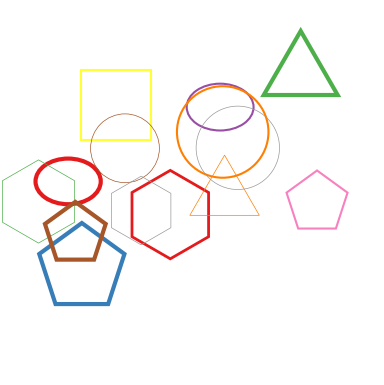[{"shape": "oval", "thickness": 3, "radius": 0.42, "center": [0.177, 0.529]}, {"shape": "hexagon", "thickness": 2, "radius": 0.57, "center": [0.442, 0.443]}, {"shape": "pentagon", "thickness": 3, "radius": 0.58, "center": [0.213, 0.304]}, {"shape": "hexagon", "thickness": 0.5, "radius": 0.54, "center": [0.1, 0.477]}, {"shape": "triangle", "thickness": 3, "radius": 0.55, "center": [0.781, 0.809]}, {"shape": "oval", "thickness": 1.5, "radius": 0.43, "center": [0.572, 0.722]}, {"shape": "circle", "thickness": 1.5, "radius": 0.59, "center": [0.578, 0.657]}, {"shape": "triangle", "thickness": 0.5, "radius": 0.52, "center": [0.583, 0.493]}, {"shape": "square", "thickness": 1.5, "radius": 0.46, "center": [0.301, 0.728]}, {"shape": "circle", "thickness": 0.5, "radius": 0.45, "center": [0.325, 0.615]}, {"shape": "pentagon", "thickness": 3, "radius": 0.41, "center": [0.196, 0.393]}, {"shape": "pentagon", "thickness": 1.5, "radius": 0.42, "center": [0.823, 0.474]}, {"shape": "circle", "thickness": 0.5, "radius": 0.54, "center": [0.618, 0.616]}, {"shape": "hexagon", "thickness": 0.5, "radius": 0.45, "center": [0.367, 0.453]}]